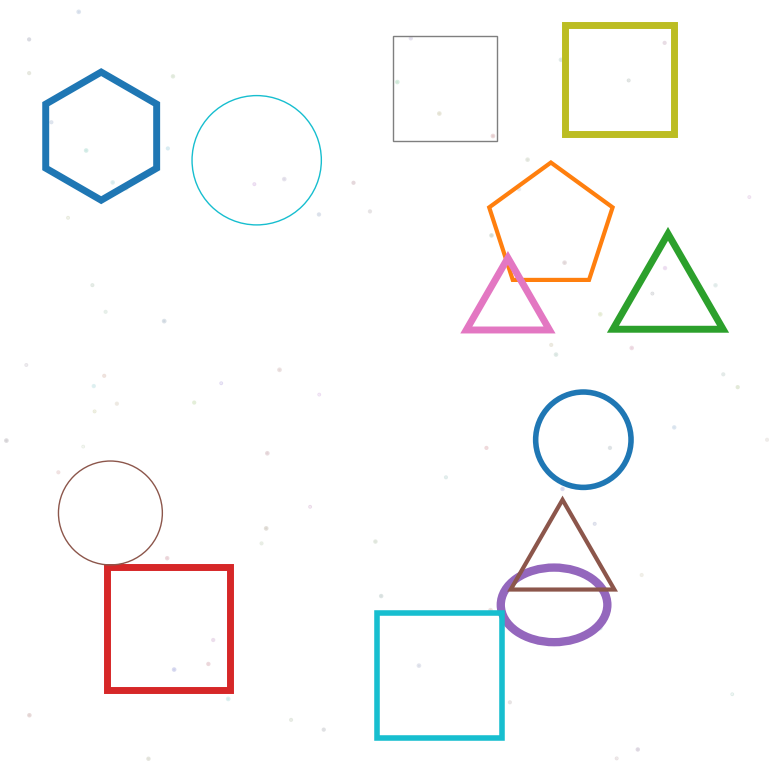[{"shape": "hexagon", "thickness": 2.5, "radius": 0.42, "center": [0.131, 0.823]}, {"shape": "circle", "thickness": 2, "radius": 0.31, "center": [0.758, 0.429]}, {"shape": "pentagon", "thickness": 1.5, "radius": 0.42, "center": [0.715, 0.705]}, {"shape": "triangle", "thickness": 2.5, "radius": 0.41, "center": [0.868, 0.614]}, {"shape": "square", "thickness": 2.5, "radius": 0.4, "center": [0.219, 0.184]}, {"shape": "oval", "thickness": 3, "radius": 0.35, "center": [0.72, 0.214]}, {"shape": "circle", "thickness": 0.5, "radius": 0.34, "center": [0.143, 0.334]}, {"shape": "triangle", "thickness": 1.5, "radius": 0.39, "center": [0.731, 0.273]}, {"shape": "triangle", "thickness": 2.5, "radius": 0.31, "center": [0.66, 0.603]}, {"shape": "square", "thickness": 0.5, "radius": 0.34, "center": [0.578, 0.885]}, {"shape": "square", "thickness": 2.5, "radius": 0.35, "center": [0.804, 0.897]}, {"shape": "circle", "thickness": 0.5, "radius": 0.42, "center": [0.333, 0.792]}, {"shape": "square", "thickness": 2, "radius": 0.41, "center": [0.571, 0.123]}]